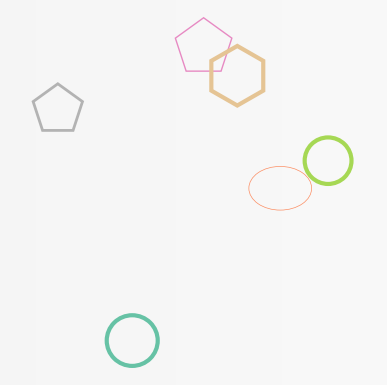[{"shape": "circle", "thickness": 3, "radius": 0.33, "center": [0.341, 0.115]}, {"shape": "oval", "thickness": 0.5, "radius": 0.41, "center": [0.723, 0.511]}, {"shape": "pentagon", "thickness": 1, "radius": 0.38, "center": [0.525, 0.877]}, {"shape": "circle", "thickness": 3, "radius": 0.3, "center": [0.847, 0.583]}, {"shape": "hexagon", "thickness": 3, "radius": 0.39, "center": [0.612, 0.803]}, {"shape": "pentagon", "thickness": 2, "radius": 0.33, "center": [0.149, 0.715]}]